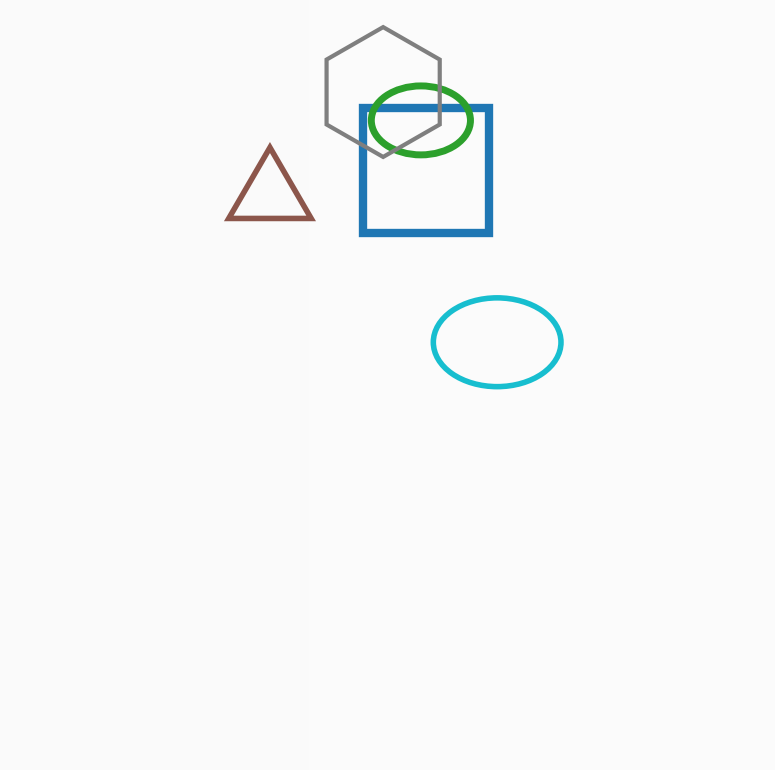[{"shape": "square", "thickness": 3, "radius": 0.41, "center": [0.55, 0.779]}, {"shape": "oval", "thickness": 2.5, "radius": 0.32, "center": [0.543, 0.844]}, {"shape": "triangle", "thickness": 2, "radius": 0.31, "center": [0.348, 0.747]}, {"shape": "hexagon", "thickness": 1.5, "radius": 0.42, "center": [0.494, 0.88]}, {"shape": "oval", "thickness": 2, "radius": 0.41, "center": [0.641, 0.556]}]